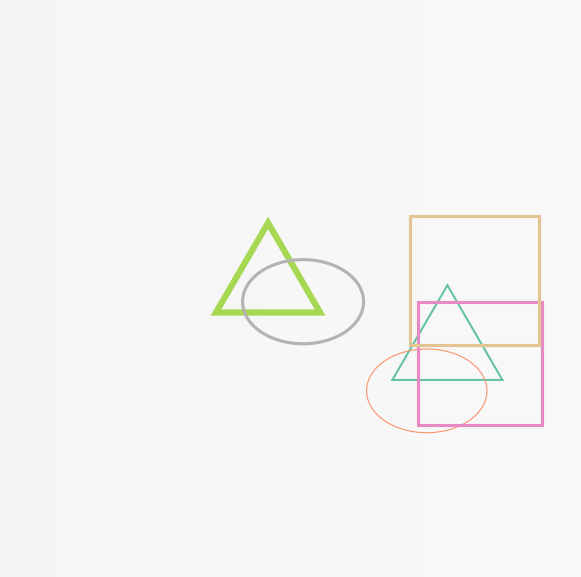[{"shape": "triangle", "thickness": 1, "radius": 0.55, "center": [0.77, 0.396]}, {"shape": "oval", "thickness": 0.5, "radius": 0.52, "center": [0.734, 0.322]}, {"shape": "square", "thickness": 1.5, "radius": 0.53, "center": [0.826, 0.369]}, {"shape": "triangle", "thickness": 3, "radius": 0.52, "center": [0.461, 0.51]}, {"shape": "square", "thickness": 1.5, "radius": 0.56, "center": [0.816, 0.513]}, {"shape": "oval", "thickness": 1.5, "radius": 0.52, "center": [0.521, 0.477]}]